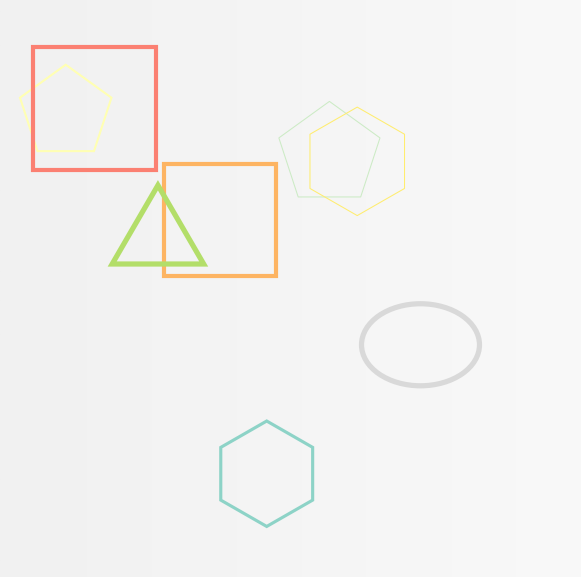[{"shape": "hexagon", "thickness": 1.5, "radius": 0.46, "center": [0.459, 0.179]}, {"shape": "pentagon", "thickness": 1, "radius": 0.41, "center": [0.113, 0.804]}, {"shape": "square", "thickness": 2, "radius": 0.53, "center": [0.163, 0.811]}, {"shape": "square", "thickness": 2, "radius": 0.48, "center": [0.379, 0.618]}, {"shape": "triangle", "thickness": 2.5, "radius": 0.45, "center": [0.272, 0.587]}, {"shape": "oval", "thickness": 2.5, "radius": 0.51, "center": [0.723, 0.402]}, {"shape": "pentagon", "thickness": 0.5, "radius": 0.46, "center": [0.567, 0.732]}, {"shape": "hexagon", "thickness": 0.5, "radius": 0.47, "center": [0.615, 0.72]}]